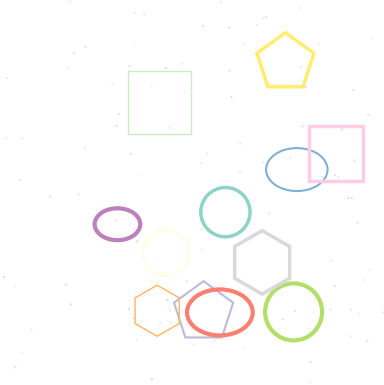[{"shape": "circle", "thickness": 2.5, "radius": 0.32, "center": [0.585, 0.449]}, {"shape": "circle", "thickness": 0.5, "radius": 0.3, "center": [0.431, 0.343]}, {"shape": "pentagon", "thickness": 1.5, "radius": 0.4, "center": [0.529, 0.189]}, {"shape": "oval", "thickness": 3, "radius": 0.43, "center": [0.571, 0.188]}, {"shape": "oval", "thickness": 1.5, "radius": 0.4, "center": [0.771, 0.56]}, {"shape": "hexagon", "thickness": 1, "radius": 0.33, "center": [0.408, 0.193]}, {"shape": "circle", "thickness": 3, "radius": 0.37, "center": [0.763, 0.19]}, {"shape": "square", "thickness": 2.5, "radius": 0.35, "center": [0.872, 0.601]}, {"shape": "hexagon", "thickness": 2.5, "radius": 0.41, "center": [0.681, 0.319]}, {"shape": "oval", "thickness": 3, "radius": 0.3, "center": [0.305, 0.418]}, {"shape": "square", "thickness": 1, "radius": 0.41, "center": [0.414, 0.734]}, {"shape": "pentagon", "thickness": 2.5, "radius": 0.39, "center": [0.741, 0.838]}]